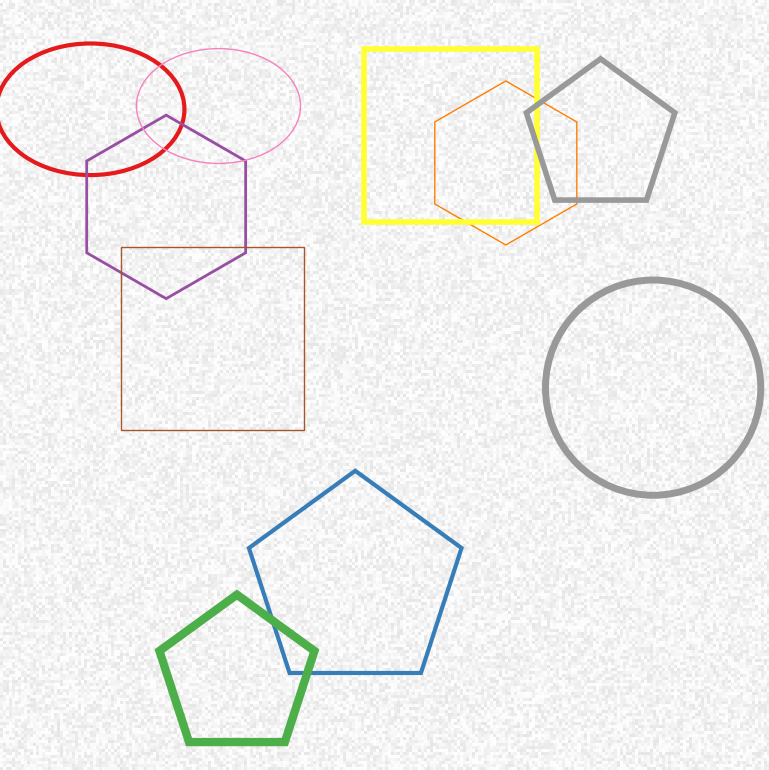[{"shape": "oval", "thickness": 1.5, "radius": 0.61, "center": [0.117, 0.858]}, {"shape": "pentagon", "thickness": 1.5, "radius": 0.73, "center": [0.461, 0.243]}, {"shape": "pentagon", "thickness": 3, "radius": 0.53, "center": [0.308, 0.122]}, {"shape": "hexagon", "thickness": 1, "radius": 0.6, "center": [0.216, 0.731]}, {"shape": "hexagon", "thickness": 0.5, "radius": 0.53, "center": [0.657, 0.788]}, {"shape": "square", "thickness": 2, "radius": 0.56, "center": [0.585, 0.824]}, {"shape": "square", "thickness": 0.5, "radius": 0.59, "center": [0.276, 0.56]}, {"shape": "oval", "thickness": 0.5, "radius": 0.53, "center": [0.284, 0.862]}, {"shape": "circle", "thickness": 2.5, "radius": 0.7, "center": [0.848, 0.497]}, {"shape": "pentagon", "thickness": 2, "radius": 0.51, "center": [0.78, 0.822]}]